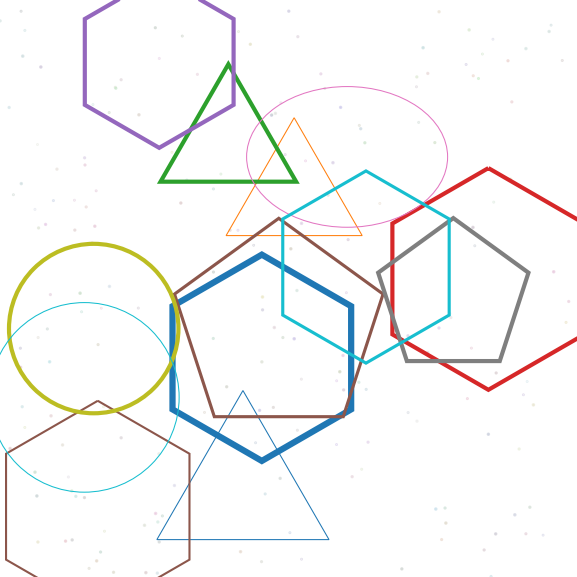[{"shape": "hexagon", "thickness": 3, "radius": 0.89, "center": [0.453, 0.38]}, {"shape": "triangle", "thickness": 0.5, "radius": 0.86, "center": [0.421, 0.151]}, {"shape": "triangle", "thickness": 0.5, "radius": 0.68, "center": [0.509, 0.659]}, {"shape": "triangle", "thickness": 2, "radius": 0.68, "center": [0.395, 0.752]}, {"shape": "hexagon", "thickness": 2, "radius": 0.96, "center": [0.846, 0.516]}, {"shape": "hexagon", "thickness": 2, "radius": 0.74, "center": [0.276, 0.892]}, {"shape": "pentagon", "thickness": 1.5, "radius": 0.95, "center": [0.483, 0.431]}, {"shape": "hexagon", "thickness": 1, "radius": 0.92, "center": [0.169, 0.122]}, {"shape": "oval", "thickness": 0.5, "radius": 0.87, "center": [0.601, 0.727]}, {"shape": "pentagon", "thickness": 2, "radius": 0.68, "center": [0.785, 0.485]}, {"shape": "circle", "thickness": 2, "radius": 0.73, "center": [0.162, 0.43]}, {"shape": "hexagon", "thickness": 1.5, "radius": 0.83, "center": [0.634, 0.537]}, {"shape": "circle", "thickness": 0.5, "radius": 0.82, "center": [0.146, 0.311]}]